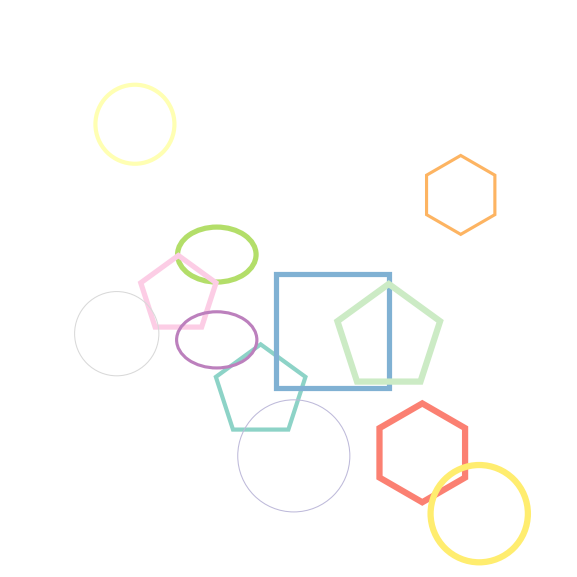[{"shape": "pentagon", "thickness": 2, "radius": 0.41, "center": [0.451, 0.321]}, {"shape": "circle", "thickness": 2, "radius": 0.34, "center": [0.234, 0.784]}, {"shape": "circle", "thickness": 0.5, "radius": 0.49, "center": [0.509, 0.21]}, {"shape": "hexagon", "thickness": 3, "radius": 0.43, "center": [0.731, 0.215]}, {"shape": "square", "thickness": 2.5, "radius": 0.49, "center": [0.575, 0.426]}, {"shape": "hexagon", "thickness": 1.5, "radius": 0.34, "center": [0.798, 0.662]}, {"shape": "oval", "thickness": 2.5, "radius": 0.34, "center": [0.375, 0.558]}, {"shape": "pentagon", "thickness": 2.5, "radius": 0.34, "center": [0.309, 0.488]}, {"shape": "circle", "thickness": 0.5, "radius": 0.36, "center": [0.202, 0.421]}, {"shape": "oval", "thickness": 1.5, "radius": 0.35, "center": [0.375, 0.411]}, {"shape": "pentagon", "thickness": 3, "radius": 0.47, "center": [0.673, 0.414]}, {"shape": "circle", "thickness": 3, "radius": 0.42, "center": [0.83, 0.11]}]